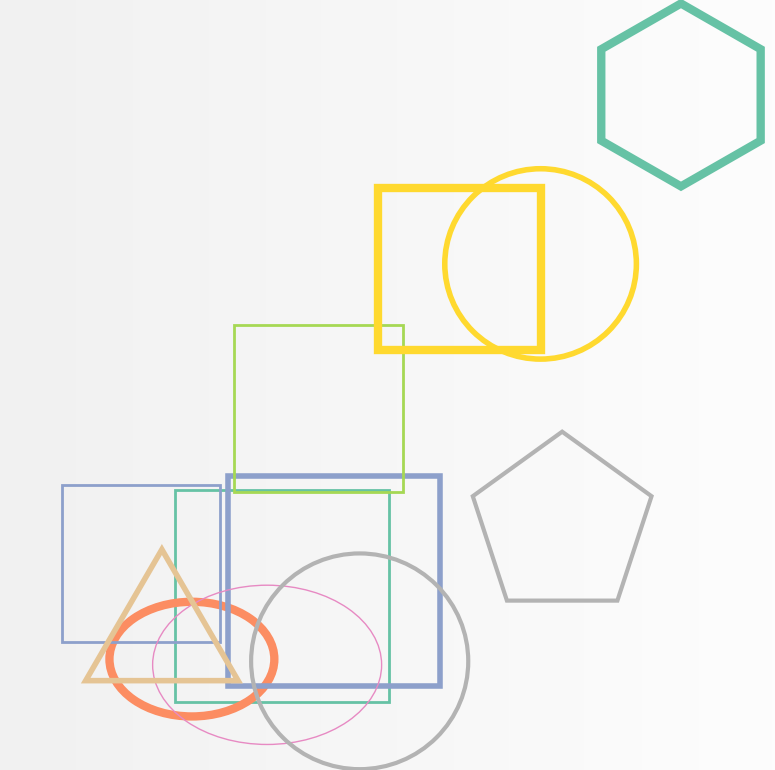[{"shape": "hexagon", "thickness": 3, "radius": 0.59, "center": [0.879, 0.877]}, {"shape": "square", "thickness": 1, "radius": 0.69, "center": [0.364, 0.226]}, {"shape": "oval", "thickness": 3, "radius": 0.53, "center": [0.248, 0.144]}, {"shape": "square", "thickness": 2, "radius": 0.68, "center": [0.431, 0.245]}, {"shape": "square", "thickness": 1, "radius": 0.51, "center": [0.182, 0.268]}, {"shape": "oval", "thickness": 0.5, "radius": 0.74, "center": [0.345, 0.137]}, {"shape": "square", "thickness": 1, "radius": 0.54, "center": [0.41, 0.47]}, {"shape": "square", "thickness": 3, "radius": 0.53, "center": [0.593, 0.651]}, {"shape": "circle", "thickness": 2, "radius": 0.62, "center": [0.698, 0.657]}, {"shape": "triangle", "thickness": 2, "radius": 0.57, "center": [0.209, 0.173]}, {"shape": "pentagon", "thickness": 1.5, "radius": 0.61, "center": [0.725, 0.318]}, {"shape": "circle", "thickness": 1.5, "radius": 0.7, "center": [0.464, 0.141]}]